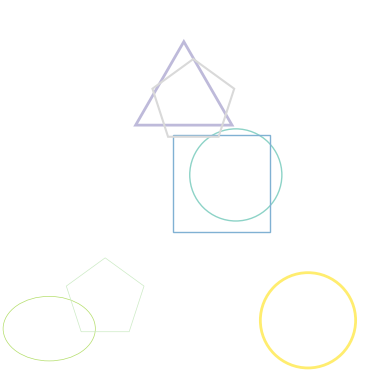[{"shape": "circle", "thickness": 1, "radius": 0.6, "center": [0.612, 0.546]}, {"shape": "triangle", "thickness": 2, "radius": 0.72, "center": [0.477, 0.747]}, {"shape": "square", "thickness": 1, "radius": 0.63, "center": [0.575, 0.523]}, {"shape": "oval", "thickness": 0.5, "radius": 0.6, "center": [0.128, 0.146]}, {"shape": "pentagon", "thickness": 1.5, "radius": 0.56, "center": [0.502, 0.735]}, {"shape": "pentagon", "thickness": 0.5, "radius": 0.53, "center": [0.273, 0.224]}, {"shape": "circle", "thickness": 2, "radius": 0.62, "center": [0.8, 0.168]}]